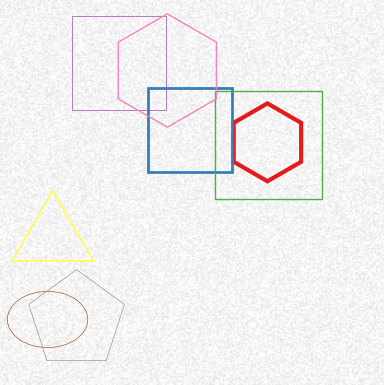[{"shape": "hexagon", "thickness": 3, "radius": 0.51, "center": [0.695, 0.63]}, {"shape": "square", "thickness": 2, "radius": 0.54, "center": [0.493, 0.663]}, {"shape": "square", "thickness": 1, "radius": 0.7, "center": [0.697, 0.623]}, {"shape": "square", "thickness": 0.5, "radius": 0.61, "center": [0.309, 0.836]}, {"shape": "triangle", "thickness": 1, "radius": 0.61, "center": [0.137, 0.383]}, {"shape": "oval", "thickness": 0.5, "radius": 0.52, "center": [0.124, 0.17]}, {"shape": "hexagon", "thickness": 1, "radius": 0.74, "center": [0.435, 0.817]}, {"shape": "pentagon", "thickness": 0.5, "radius": 0.65, "center": [0.199, 0.169]}]